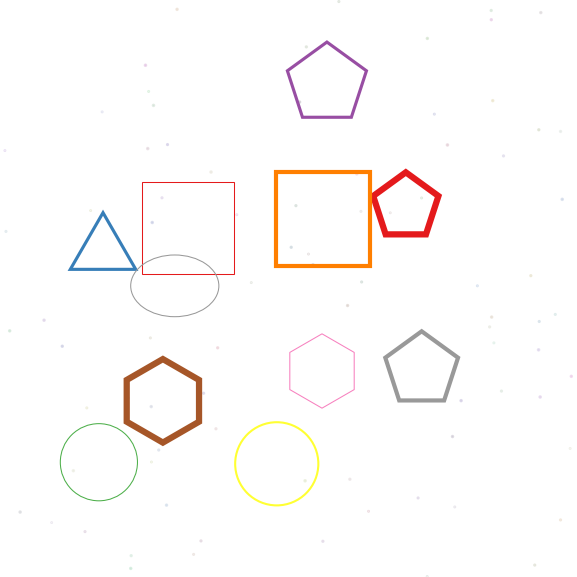[{"shape": "square", "thickness": 0.5, "radius": 0.4, "center": [0.325, 0.604]}, {"shape": "pentagon", "thickness": 3, "radius": 0.3, "center": [0.703, 0.641]}, {"shape": "triangle", "thickness": 1.5, "radius": 0.33, "center": [0.178, 0.565]}, {"shape": "circle", "thickness": 0.5, "radius": 0.33, "center": [0.171, 0.199]}, {"shape": "pentagon", "thickness": 1.5, "radius": 0.36, "center": [0.566, 0.854]}, {"shape": "square", "thickness": 2, "radius": 0.41, "center": [0.559, 0.62]}, {"shape": "circle", "thickness": 1, "radius": 0.36, "center": [0.479, 0.196]}, {"shape": "hexagon", "thickness": 3, "radius": 0.36, "center": [0.282, 0.305]}, {"shape": "hexagon", "thickness": 0.5, "radius": 0.32, "center": [0.558, 0.357]}, {"shape": "pentagon", "thickness": 2, "radius": 0.33, "center": [0.73, 0.359]}, {"shape": "oval", "thickness": 0.5, "radius": 0.38, "center": [0.303, 0.504]}]